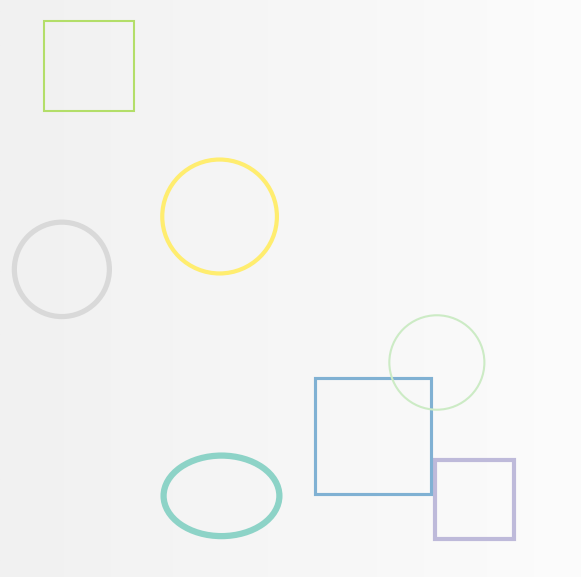[{"shape": "oval", "thickness": 3, "radius": 0.5, "center": [0.381, 0.141]}, {"shape": "square", "thickness": 2, "radius": 0.34, "center": [0.817, 0.135]}, {"shape": "square", "thickness": 1.5, "radius": 0.5, "center": [0.642, 0.244]}, {"shape": "square", "thickness": 1, "radius": 0.39, "center": [0.154, 0.885]}, {"shape": "circle", "thickness": 2.5, "radius": 0.41, "center": [0.106, 0.533]}, {"shape": "circle", "thickness": 1, "radius": 0.41, "center": [0.752, 0.371]}, {"shape": "circle", "thickness": 2, "radius": 0.49, "center": [0.378, 0.624]}]